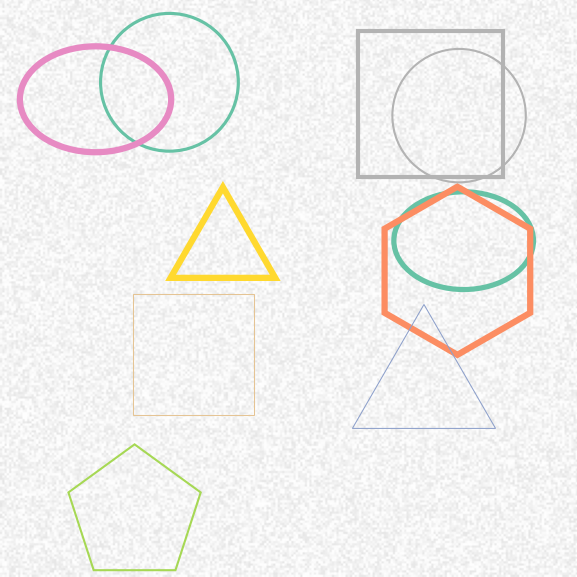[{"shape": "circle", "thickness": 1.5, "radius": 0.6, "center": [0.293, 0.857]}, {"shape": "oval", "thickness": 2.5, "radius": 0.6, "center": [0.803, 0.582]}, {"shape": "hexagon", "thickness": 3, "radius": 0.73, "center": [0.792, 0.53]}, {"shape": "triangle", "thickness": 0.5, "radius": 0.72, "center": [0.734, 0.329]}, {"shape": "oval", "thickness": 3, "radius": 0.65, "center": [0.165, 0.827]}, {"shape": "pentagon", "thickness": 1, "radius": 0.6, "center": [0.233, 0.109]}, {"shape": "triangle", "thickness": 3, "radius": 0.52, "center": [0.386, 0.57]}, {"shape": "square", "thickness": 0.5, "radius": 0.52, "center": [0.335, 0.385]}, {"shape": "circle", "thickness": 1, "radius": 0.58, "center": [0.795, 0.799]}, {"shape": "square", "thickness": 2, "radius": 0.63, "center": [0.746, 0.819]}]